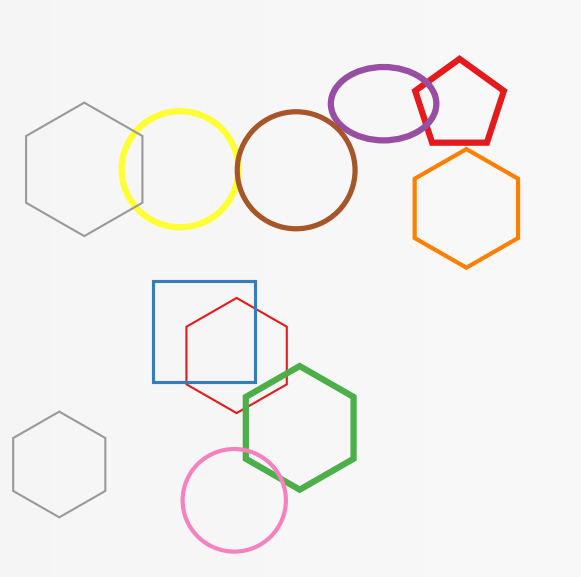[{"shape": "pentagon", "thickness": 3, "radius": 0.4, "center": [0.791, 0.817]}, {"shape": "hexagon", "thickness": 1, "radius": 0.5, "center": [0.407, 0.384]}, {"shape": "square", "thickness": 1.5, "radius": 0.44, "center": [0.351, 0.425]}, {"shape": "hexagon", "thickness": 3, "radius": 0.54, "center": [0.516, 0.258]}, {"shape": "oval", "thickness": 3, "radius": 0.45, "center": [0.66, 0.82]}, {"shape": "hexagon", "thickness": 2, "radius": 0.51, "center": [0.802, 0.638]}, {"shape": "circle", "thickness": 3, "radius": 0.5, "center": [0.31, 0.706]}, {"shape": "circle", "thickness": 2.5, "radius": 0.51, "center": [0.51, 0.704]}, {"shape": "circle", "thickness": 2, "radius": 0.44, "center": [0.403, 0.133]}, {"shape": "hexagon", "thickness": 1, "radius": 0.58, "center": [0.145, 0.706]}, {"shape": "hexagon", "thickness": 1, "radius": 0.46, "center": [0.102, 0.195]}]